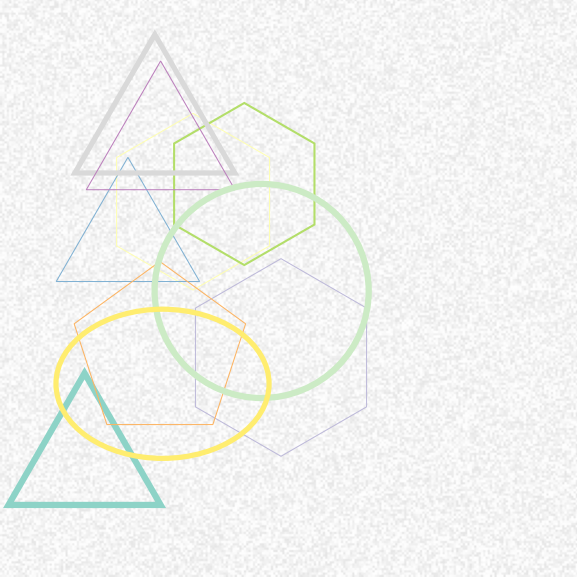[{"shape": "triangle", "thickness": 3, "radius": 0.76, "center": [0.146, 0.201]}, {"shape": "hexagon", "thickness": 0.5, "radius": 0.76, "center": [0.334, 0.65]}, {"shape": "hexagon", "thickness": 0.5, "radius": 0.86, "center": [0.487, 0.38]}, {"shape": "triangle", "thickness": 0.5, "radius": 0.72, "center": [0.222, 0.583]}, {"shape": "pentagon", "thickness": 0.5, "radius": 0.78, "center": [0.277, 0.39]}, {"shape": "hexagon", "thickness": 1, "radius": 0.7, "center": [0.423, 0.681]}, {"shape": "triangle", "thickness": 2.5, "radius": 0.8, "center": [0.268, 0.78]}, {"shape": "triangle", "thickness": 0.5, "radius": 0.74, "center": [0.278, 0.745]}, {"shape": "circle", "thickness": 3, "radius": 0.93, "center": [0.453, 0.495]}, {"shape": "oval", "thickness": 2.5, "radius": 0.92, "center": [0.281, 0.335]}]